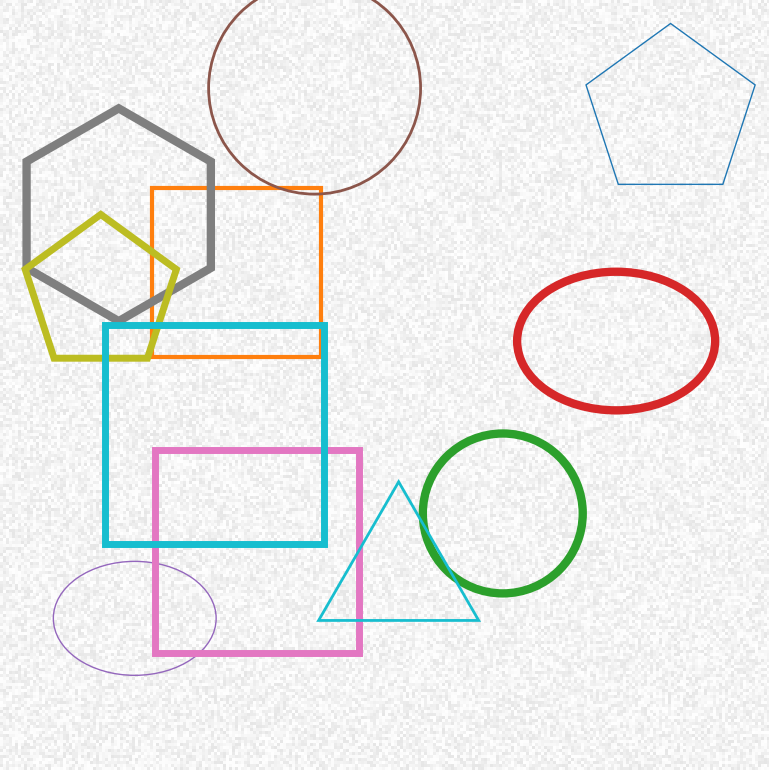[{"shape": "pentagon", "thickness": 0.5, "radius": 0.58, "center": [0.871, 0.854]}, {"shape": "square", "thickness": 1.5, "radius": 0.55, "center": [0.307, 0.646]}, {"shape": "circle", "thickness": 3, "radius": 0.52, "center": [0.653, 0.333]}, {"shape": "oval", "thickness": 3, "radius": 0.64, "center": [0.8, 0.557]}, {"shape": "oval", "thickness": 0.5, "radius": 0.53, "center": [0.175, 0.197]}, {"shape": "circle", "thickness": 1, "radius": 0.69, "center": [0.409, 0.886]}, {"shape": "square", "thickness": 2.5, "radius": 0.66, "center": [0.334, 0.284]}, {"shape": "hexagon", "thickness": 3, "radius": 0.69, "center": [0.154, 0.721]}, {"shape": "pentagon", "thickness": 2.5, "radius": 0.52, "center": [0.131, 0.618]}, {"shape": "triangle", "thickness": 1, "radius": 0.6, "center": [0.518, 0.254]}, {"shape": "square", "thickness": 2.5, "radius": 0.71, "center": [0.279, 0.436]}]